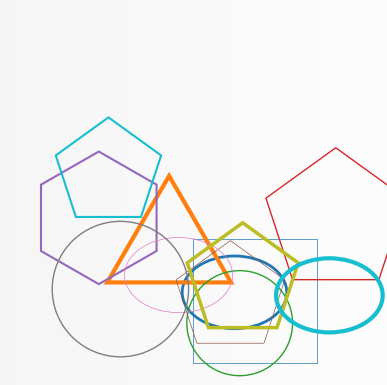[{"shape": "square", "thickness": 0.5, "radius": 0.8, "center": [0.658, 0.217]}, {"shape": "oval", "thickness": 2, "radius": 0.67, "center": [0.605, 0.241]}, {"shape": "triangle", "thickness": 3, "radius": 0.92, "center": [0.436, 0.359]}, {"shape": "circle", "thickness": 1, "radius": 0.68, "center": [0.619, 0.161]}, {"shape": "pentagon", "thickness": 1, "radius": 0.95, "center": [0.866, 0.427]}, {"shape": "hexagon", "thickness": 1.5, "radius": 0.86, "center": [0.255, 0.434]}, {"shape": "pentagon", "thickness": 0.5, "radius": 0.74, "center": [0.595, 0.228]}, {"shape": "oval", "thickness": 0.5, "radius": 0.7, "center": [0.461, 0.285]}, {"shape": "circle", "thickness": 1, "radius": 0.88, "center": [0.311, 0.249]}, {"shape": "pentagon", "thickness": 2.5, "radius": 0.75, "center": [0.626, 0.271]}, {"shape": "pentagon", "thickness": 1.5, "radius": 0.71, "center": [0.28, 0.552]}, {"shape": "oval", "thickness": 3, "radius": 0.69, "center": [0.85, 0.233]}]